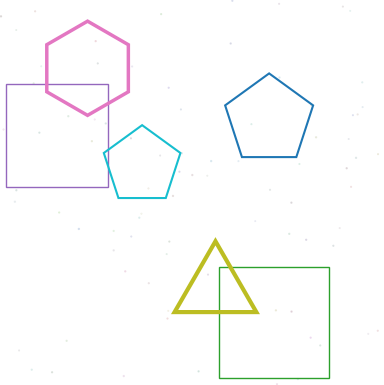[{"shape": "pentagon", "thickness": 1.5, "radius": 0.6, "center": [0.699, 0.689]}, {"shape": "square", "thickness": 1, "radius": 0.72, "center": [0.711, 0.162]}, {"shape": "square", "thickness": 1, "radius": 0.66, "center": [0.149, 0.648]}, {"shape": "hexagon", "thickness": 2.5, "radius": 0.61, "center": [0.227, 0.823]}, {"shape": "triangle", "thickness": 3, "radius": 0.61, "center": [0.56, 0.251]}, {"shape": "pentagon", "thickness": 1.5, "radius": 0.52, "center": [0.369, 0.57]}]